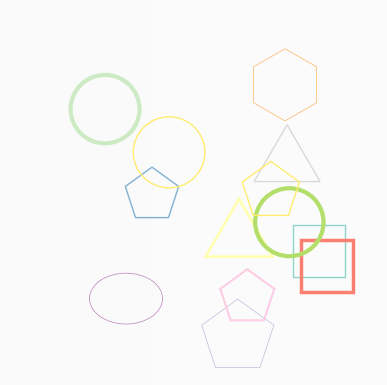[{"shape": "square", "thickness": 1, "radius": 0.34, "center": [0.822, 0.347]}, {"shape": "triangle", "thickness": 2, "radius": 0.5, "center": [0.617, 0.383]}, {"shape": "pentagon", "thickness": 0.5, "radius": 0.49, "center": [0.614, 0.125]}, {"shape": "square", "thickness": 2.5, "radius": 0.34, "center": [0.844, 0.31]}, {"shape": "pentagon", "thickness": 1, "radius": 0.36, "center": [0.392, 0.493]}, {"shape": "hexagon", "thickness": 0.5, "radius": 0.47, "center": [0.736, 0.78]}, {"shape": "circle", "thickness": 3, "radius": 0.44, "center": [0.747, 0.423]}, {"shape": "pentagon", "thickness": 1.5, "radius": 0.37, "center": [0.638, 0.227]}, {"shape": "triangle", "thickness": 1, "radius": 0.49, "center": [0.741, 0.578]}, {"shape": "oval", "thickness": 0.5, "radius": 0.47, "center": [0.325, 0.224]}, {"shape": "circle", "thickness": 3, "radius": 0.44, "center": [0.271, 0.717]}, {"shape": "pentagon", "thickness": 1, "radius": 0.39, "center": [0.699, 0.503]}, {"shape": "circle", "thickness": 1, "radius": 0.46, "center": [0.436, 0.604]}]